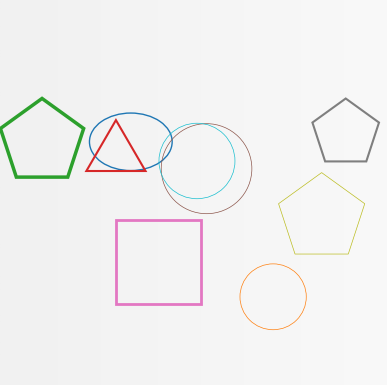[{"shape": "oval", "thickness": 1, "radius": 0.53, "center": [0.338, 0.632]}, {"shape": "circle", "thickness": 0.5, "radius": 0.43, "center": [0.705, 0.229]}, {"shape": "pentagon", "thickness": 2.5, "radius": 0.56, "center": [0.108, 0.631]}, {"shape": "triangle", "thickness": 1.5, "radius": 0.44, "center": [0.299, 0.6]}, {"shape": "circle", "thickness": 0.5, "radius": 0.58, "center": [0.533, 0.562]}, {"shape": "square", "thickness": 2, "radius": 0.55, "center": [0.41, 0.32]}, {"shape": "pentagon", "thickness": 1.5, "radius": 0.45, "center": [0.892, 0.654]}, {"shape": "pentagon", "thickness": 0.5, "radius": 0.58, "center": [0.83, 0.435]}, {"shape": "circle", "thickness": 0.5, "radius": 0.49, "center": [0.508, 0.582]}]